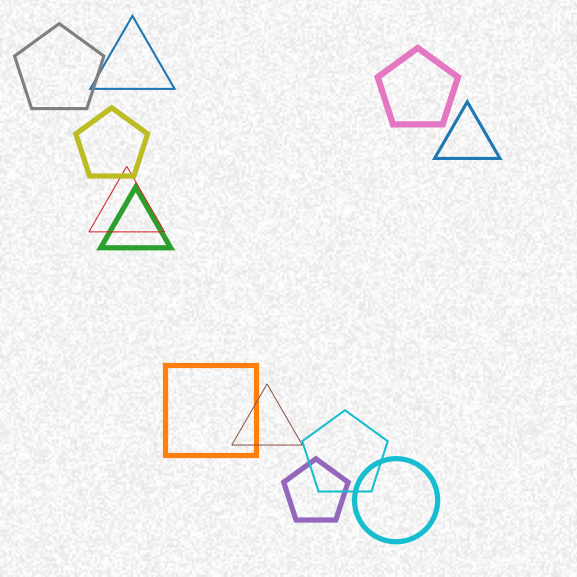[{"shape": "triangle", "thickness": 1, "radius": 0.42, "center": [0.229, 0.887]}, {"shape": "triangle", "thickness": 1.5, "radius": 0.33, "center": [0.809, 0.757]}, {"shape": "square", "thickness": 2.5, "radius": 0.39, "center": [0.365, 0.289]}, {"shape": "triangle", "thickness": 2.5, "radius": 0.35, "center": [0.235, 0.605]}, {"shape": "triangle", "thickness": 0.5, "radius": 0.38, "center": [0.219, 0.635]}, {"shape": "pentagon", "thickness": 2.5, "radius": 0.29, "center": [0.547, 0.146]}, {"shape": "triangle", "thickness": 0.5, "radius": 0.35, "center": [0.462, 0.264]}, {"shape": "pentagon", "thickness": 3, "radius": 0.37, "center": [0.724, 0.843]}, {"shape": "pentagon", "thickness": 1.5, "radius": 0.41, "center": [0.103, 0.877]}, {"shape": "pentagon", "thickness": 2.5, "radius": 0.33, "center": [0.193, 0.747]}, {"shape": "pentagon", "thickness": 1, "radius": 0.39, "center": [0.597, 0.211]}, {"shape": "circle", "thickness": 2.5, "radius": 0.36, "center": [0.686, 0.133]}]